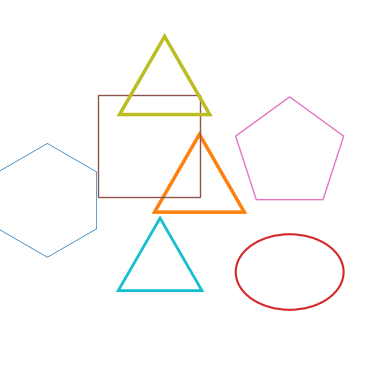[{"shape": "hexagon", "thickness": 0.5, "radius": 0.74, "center": [0.123, 0.48]}, {"shape": "triangle", "thickness": 2.5, "radius": 0.67, "center": [0.518, 0.516]}, {"shape": "oval", "thickness": 1.5, "radius": 0.7, "center": [0.752, 0.293]}, {"shape": "square", "thickness": 1, "radius": 0.67, "center": [0.387, 0.62]}, {"shape": "pentagon", "thickness": 1, "radius": 0.74, "center": [0.752, 0.601]}, {"shape": "triangle", "thickness": 2.5, "radius": 0.68, "center": [0.428, 0.77]}, {"shape": "triangle", "thickness": 2, "radius": 0.63, "center": [0.416, 0.308]}]